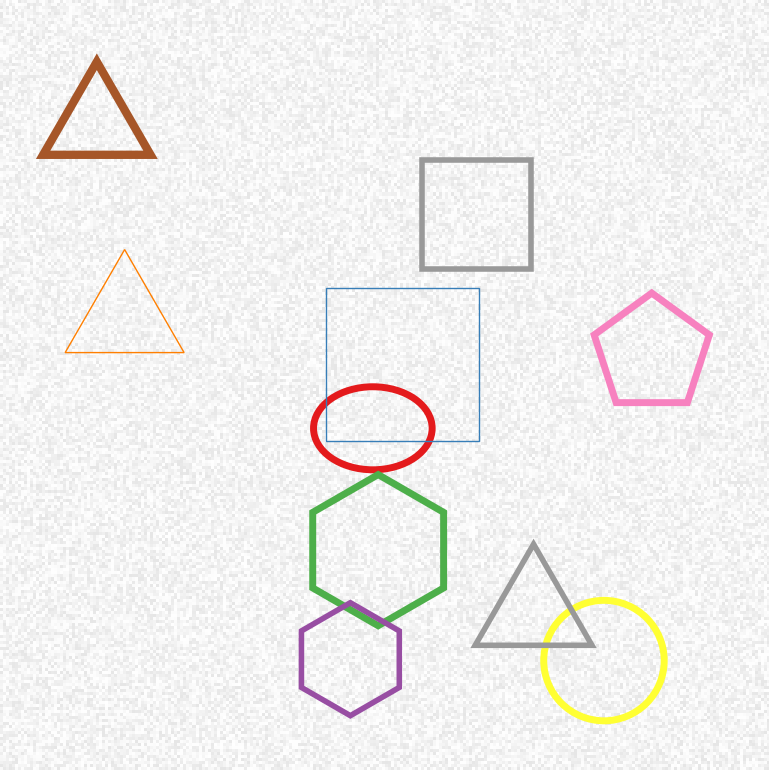[{"shape": "oval", "thickness": 2.5, "radius": 0.39, "center": [0.484, 0.444]}, {"shape": "square", "thickness": 0.5, "radius": 0.5, "center": [0.522, 0.527]}, {"shape": "hexagon", "thickness": 2.5, "radius": 0.49, "center": [0.491, 0.286]}, {"shape": "hexagon", "thickness": 2, "radius": 0.37, "center": [0.455, 0.144]}, {"shape": "triangle", "thickness": 0.5, "radius": 0.45, "center": [0.162, 0.587]}, {"shape": "circle", "thickness": 2.5, "radius": 0.39, "center": [0.784, 0.142]}, {"shape": "triangle", "thickness": 3, "radius": 0.4, "center": [0.126, 0.839]}, {"shape": "pentagon", "thickness": 2.5, "radius": 0.39, "center": [0.846, 0.541]}, {"shape": "square", "thickness": 2, "radius": 0.35, "center": [0.619, 0.721]}, {"shape": "triangle", "thickness": 2, "radius": 0.44, "center": [0.693, 0.206]}]